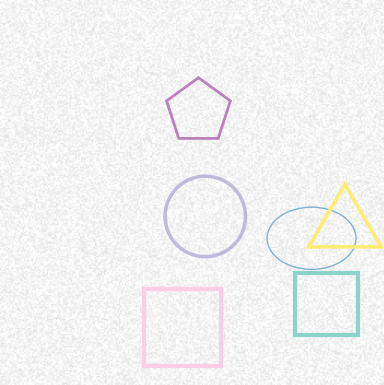[{"shape": "square", "thickness": 3, "radius": 0.4, "center": [0.848, 0.211]}, {"shape": "circle", "thickness": 2.5, "radius": 0.52, "center": [0.533, 0.438]}, {"shape": "oval", "thickness": 1, "radius": 0.58, "center": [0.809, 0.381]}, {"shape": "square", "thickness": 3, "radius": 0.5, "center": [0.474, 0.15]}, {"shape": "pentagon", "thickness": 2, "radius": 0.44, "center": [0.516, 0.711]}, {"shape": "triangle", "thickness": 2.5, "radius": 0.54, "center": [0.896, 0.413]}]